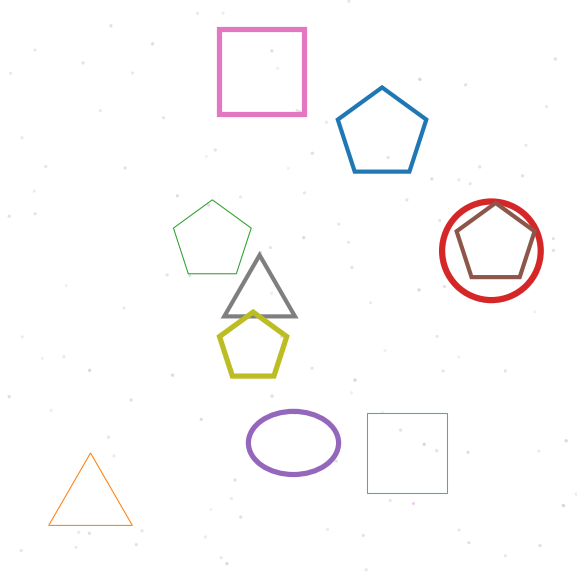[{"shape": "pentagon", "thickness": 2, "radius": 0.4, "center": [0.662, 0.767]}, {"shape": "triangle", "thickness": 0.5, "radius": 0.42, "center": [0.157, 0.131]}, {"shape": "pentagon", "thickness": 0.5, "radius": 0.35, "center": [0.368, 0.582]}, {"shape": "circle", "thickness": 3, "radius": 0.43, "center": [0.851, 0.565]}, {"shape": "oval", "thickness": 2.5, "radius": 0.39, "center": [0.508, 0.232]}, {"shape": "pentagon", "thickness": 2, "radius": 0.35, "center": [0.858, 0.577]}, {"shape": "square", "thickness": 2.5, "radius": 0.37, "center": [0.452, 0.875]}, {"shape": "triangle", "thickness": 2, "radius": 0.35, "center": [0.45, 0.487]}, {"shape": "pentagon", "thickness": 2.5, "radius": 0.31, "center": [0.438, 0.397]}, {"shape": "square", "thickness": 0.5, "radius": 0.34, "center": [0.704, 0.214]}]